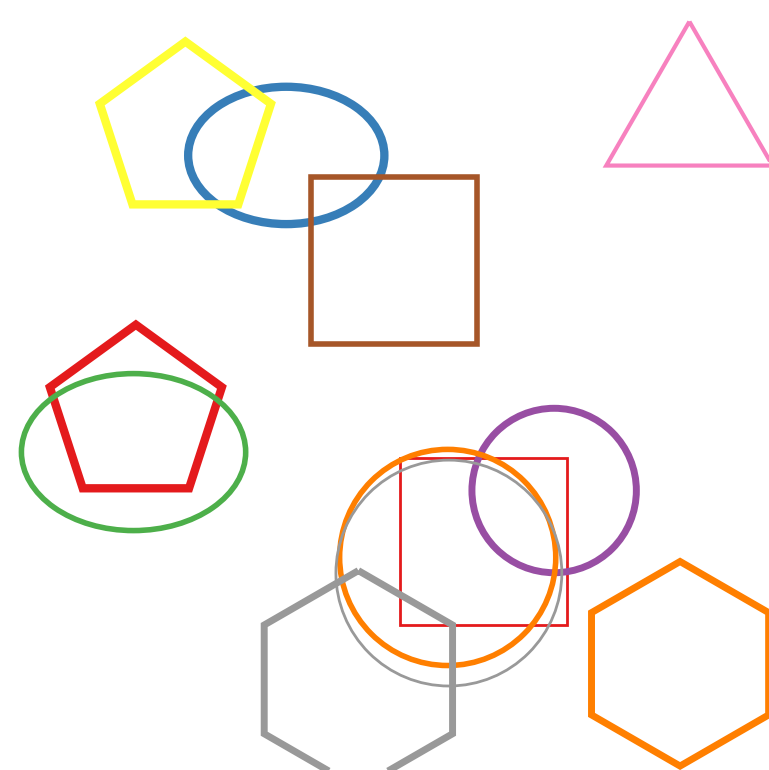[{"shape": "pentagon", "thickness": 3, "radius": 0.59, "center": [0.176, 0.461]}, {"shape": "square", "thickness": 1, "radius": 0.54, "center": [0.628, 0.297]}, {"shape": "oval", "thickness": 3, "radius": 0.64, "center": [0.372, 0.798]}, {"shape": "oval", "thickness": 2, "radius": 0.73, "center": [0.173, 0.413]}, {"shape": "circle", "thickness": 2.5, "radius": 0.53, "center": [0.72, 0.363]}, {"shape": "hexagon", "thickness": 2.5, "radius": 0.66, "center": [0.883, 0.138]}, {"shape": "circle", "thickness": 2, "radius": 0.7, "center": [0.581, 0.276]}, {"shape": "pentagon", "thickness": 3, "radius": 0.58, "center": [0.241, 0.829]}, {"shape": "square", "thickness": 2, "radius": 0.54, "center": [0.512, 0.661]}, {"shape": "triangle", "thickness": 1.5, "radius": 0.62, "center": [0.895, 0.847]}, {"shape": "hexagon", "thickness": 2.5, "radius": 0.71, "center": [0.465, 0.118]}, {"shape": "circle", "thickness": 1, "radius": 0.73, "center": [0.583, 0.256]}]